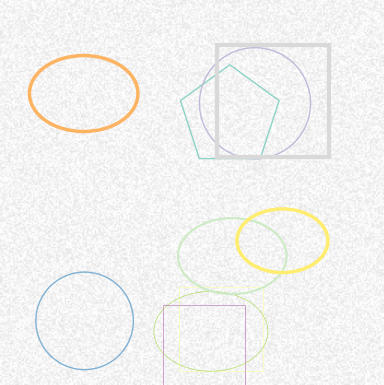[{"shape": "pentagon", "thickness": 1, "radius": 0.67, "center": [0.597, 0.697]}, {"shape": "square", "thickness": 0.5, "radius": 0.54, "center": [0.573, 0.144]}, {"shape": "circle", "thickness": 1, "radius": 0.72, "center": [0.662, 0.732]}, {"shape": "circle", "thickness": 1, "radius": 0.63, "center": [0.22, 0.167]}, {"shape": "oval", "thickness": 2.5, "radius": 0.7, "center": [0.217, 0.757]}, {"shape": "oval", "thickness": 0.5, "radius": 0.74, "center": [0.548, 0.139]}, {"shape": "square", "thickness": 3, "radius": 0.73, "center": [0.709, 0.737]}, {"shape": "square", "thickness": 0.5, "radius": 0.53, "center": [0.53, 0.103]}, {"shape": "oval", "thickness": 1.5, "radius": 0.71, "center": [0.603, 0.335]}, {"shape": "oval", "thickness": 2.5, "radius": 0.59, "center": [0.734, 0.375]}]